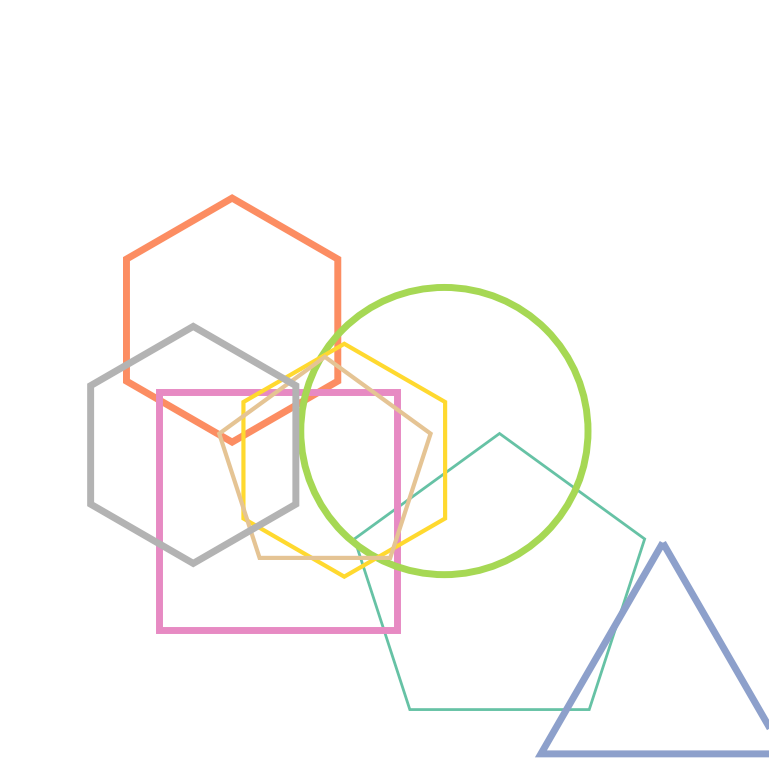[{"shape": "pentagon", "thickness": 1, "radius": 0.99, "center": [0.649, 0.239]}, {"shape": "hexagon", "thickness": 2.5, "radius": 0.79, "center": [0.301, 0.584]}, {"shape": "triangle", "thickness": 2.5, "radius": 0.91, "center": [0.861, 0.112]}, {"shape": "square", "thickness": 2.5, "radius": 0.77, "center": [0.362, 0.336]}, {"shape": "circle", "thickness": 2.5, "radius": 0.93, "center": [0.577, 0.44]}, {"shape": "hexagon", "thickness": 1.5, "radius": 0.76, "center": [0.447, 0.402]}, {"shape": "pentagon", "thickness": 1.5, "radius": 0.72, "center": [0.422, 0.392]}, {"shape": "hexagon", "thickness": 2.5, "radius": 0.77, "center": [0.251, 0.422]}]